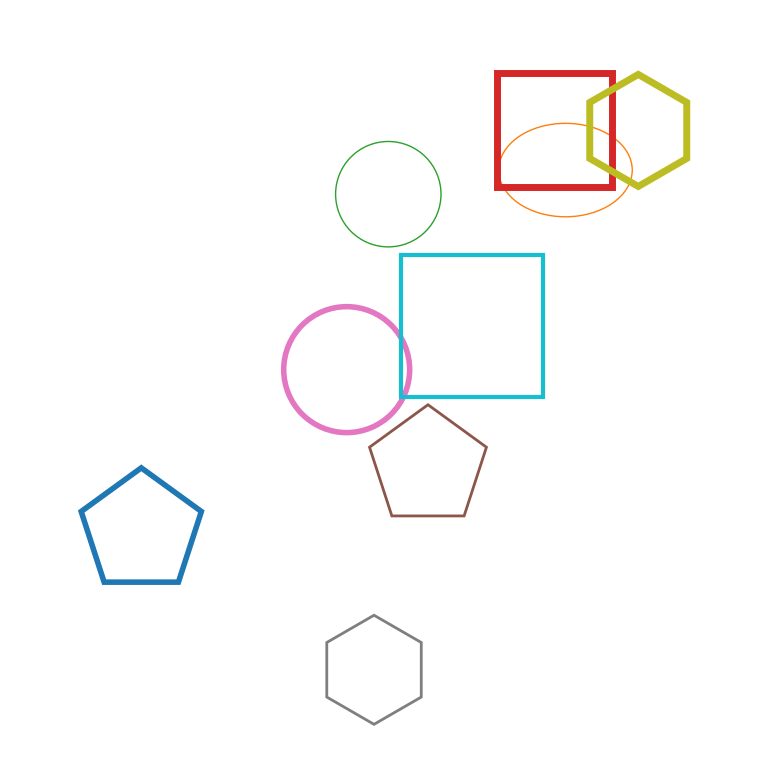[{"shape": "pentagon", "thickness": 2, "radius": 0.41, "center": [0.183, 0.31]}, {"shape": "oval", "thickness": 0.5, "radius": 0.43, "center": [0.734, 0.779]}, {"shape": "circle", "thickness": 0.5, "radius": 0.34, "center": [0.504, 0.748]}, {"shape": "square", "thickness": 2.5, "radius": 0.37, "center": [0.72, 0.831]}, {"shape": "pentagon", "thickness": 1, "radius": 0.4, "center": [0.556, 0.395]}, {"shape": "circle", "thickness": 2, "radius": 0.41, "center": [0.45, 0.52]}, {"shape": "hexagon", "thickness": 1, "radius": 0.35, "center": [0.486, 0.13]}, {"shape": "hexagon", "thickness": 2.5, "radius": 0.36, "center": [0.829, 0.831]}, {"shape": "square", "thickness": 1.5, "radius": 0.46, "center": [0.612, 0.577]}]